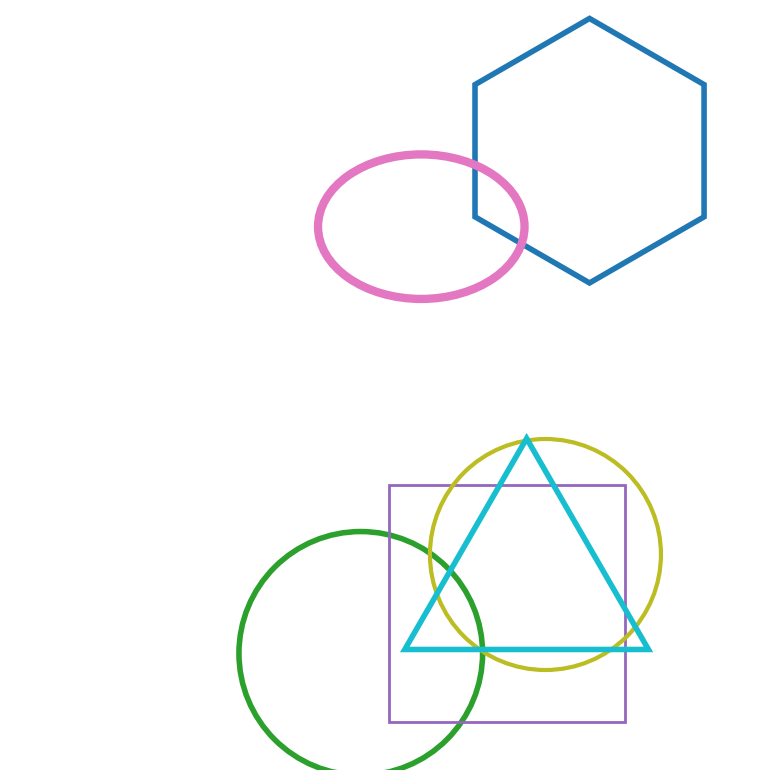[{"shape": "hexagon", "thickness": 2, "radius": 0.86, "center": [0.766, 0.804]}, {"shape": "circle", "thickness": 2, "radius": 0.79, "center": [0.469, 0.151]}, {"shape": "square", "thickness": 1, "radius": 0.77, "center": [0.659, 0.217]}, {"shape": "oval", "thickness": 3, "radius": 0.67, "center": [0.547, 0.706]}, {"shape": "circle", "thickness": 1.5, "radius": 0.75, "center": [0.708, 0.28]}, {"shape": "triangle", "thickness": 2, "radius": 0.91, "center": [0.684, 0.248]}]